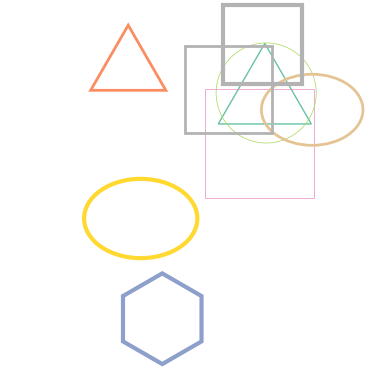[{"shape": "triangle", "thickness": 1, "radius": 0.7, "center": [0.688, 0.748]}, {"shape": "triangle", "thickness": 2, "radius": 0.56, "center": [0.333, 0.822]}, {"shape": "hexagon", "thickness": 3, "radius": 0.59, "center": [0.421, 0.172]}, {"shape": "square", "thickness": 0.5, "radius": 0.71, "center": [0.674, 0.627]}, {"shape": "circle", "thickness": 0.5, "radius": 0.65, "center": [0.691, 0.759]}, {"shape": "oval", "thickness": 3, "radius": 0.74, "center": [0.366, 0.432]}, {"shape": "oval", "thickness": 2, "radius": 0.66, "center": [0.811, 0.715]}, {"shape": "square", "thickness": 3, "radius": 0.52, "center": [0.681, 0.885]}, {"shape": "square", "thickness": 2, "radius": 0.56, "center": [0.594, 0.766]}]